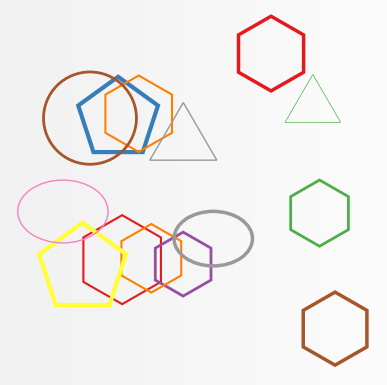[{"shape": "hexagon", "thickness": 1.5, "radius": 0.58, "center": [0.315, 0.326]}, {"shape": "hexagon", "thickness": 2.5, "radius": 0.48, "center": [0.7, 0.861]}, {"shape": "pentagon", "thickness": 3, "radius": 0.54, "center": [0.305, 0.692]}, {"shape": "hexagon", "thickness": 2, "radius": 0.43, "center": [0.825, 0.446]}, {"shape": "triangle", "thickness": 0.5, "radius": 0.41, "center": [0.807, 0.724]}, {"shape": "hexagon", "thickness": 2, "radius": 0.42, "center": [0.473, 0.314]}, {"shape": "hexagon", "thickness": 1.5, "radius": 0.5, "center": [0.358, 0.705]}, {"shape": "hexagon", "thickness": 1.5, "radius": 0.45, "center": [0.39, 0.329]}, {"shape": "pentagon", "thickness": 3, "radius": 0.59, "center": [0.213, 0.303]}, {"shape": "hexagon", "thickness": 2.5, "radius": 0.47, "center": [0.865, 0.146]}, {"shape": "circle", "thickness": 2, "radius": 0.6, "center": [0.232, 0.693]}, {"shape": "oval", "thickness": 1, "radius": 0.58, "center": [0.162, 0.451]}, {"shape": "oval", "thickness": 2.5, "radius": 0.51, "center": [0.55, 0.38]}, {"shape": "triangle", "thickness": 1, "radius": 0.5, "center": [0.473, 0.634]}]